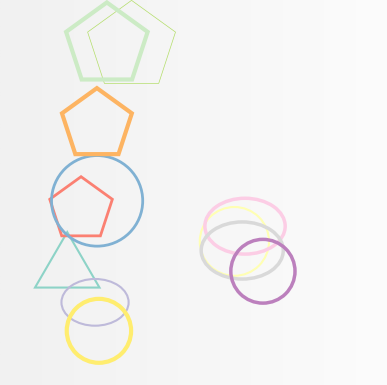[{"shape": "triangle", "thickness": 1.5, "radius": 0.48, "center": [0.174, 0.301]}, {"shape": "circle", "thickness": 1.5, "radius": 0.45, "center": [0.605, 0.373]}, {"shape": "oval", "thickness": 1.5, "radius": 0.43, "center": [0.245, 0.215]}, {"shape": "pentagon", "thickness": 2, "radius": 0.42, "center": [0.209, 0.456]}, {"shape": "circle", "thickness": 2, "radius": 0.59, "center": [0.251, 0.478]}, {"shape": "pentagon", "thickness": 3, "radius": 0.47, "center": [0.25, 0.676]}, {"shape": "pentagon", "thickness": 0.5, "radius": 0.6, "center": [0.34, 0.88]}, {"shape": "oval", "thickness": 2.5, "radius": 0.52, "center": [0.632, 0.413]}, {"shape": "oval", "thickness": 2.5, "radius": 0.53, "center": [0.625, 0.349]}, {"shape": "circle", "thickness": 2.5, "radius": 0.41, "center": [0.678, 0.295]}, {"shape": "pentagon", "thickness": 3, "radius": 0.55, "center": [0.276, 0.883]}, {"shape": "circle", "thickness": 3, "radius": 0.42, "center": [0.255, 0.141]}]